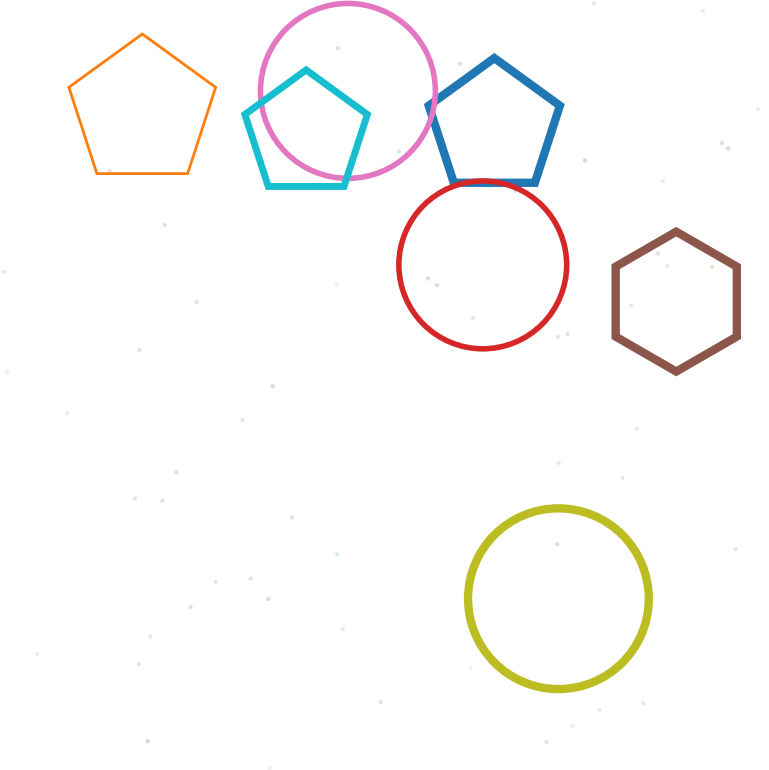[{"shape": "pentagon", "thickness": 3, "radius": 0.45, "center": [0.642, 0.835]}, {"shape": "pentagon", "thickness": 1, "radius": 0.5, "center": [0.185, 0.856]}, {"shape": "circle", "thickness": 2, "radius": 0.54, "center": [0.627, 0.656]}, {"shape": "hexagon", "thickness": 3, "radius": 0.45, "center": [0.878, 0.608]}, {"shape": "circle", "thickness": 2, "radius": 0.57, "center": [0.452, 0.882]}, {"shape": "circle", "thickness": 3, "radius": 0.59, "center": [0.725, 0.222]}, {"shape": "pentagon", "thickness": 2.5, "radius": 0.42, "center": [0.398, 0.826]}]